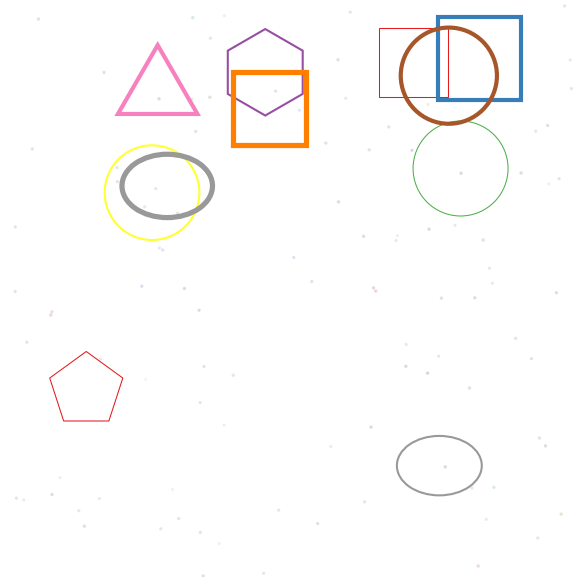[{"shape": "pentagon", "thickness": 0.5, "radius": 0.33, "center": [0.149, 0.324]}, {"shape": "square", "thickness": 0.5, "radius": 0.3, "center": [0.716, 0.891]}, {"shape": "square", "thickness": 2, "radius": 0.36, "center": [0.83, 0.898]}, {"shape": "circle", "thickness": 0.5, "radius": 0.41, "center": [0.798, 0.707]}, {"shape": "hexagon", "thickness": 1, "radius": 0.37, "center": [0.459, 0.874]}, {"shape": "square", "thickness": 2.5, "radius": 0.31, "center": [0.466, 0.811]}, {"shape": "circle", "thickness": 1, "radius": 0.41, "center": [0.263, 0.666]}, {"shape": "circle", "thickness": 2, "radius": 0.42, "center": [0.777, 0.868]}, {"shape": "triangle", "thickness": 2, "radius": 0.4, "center": [0.273, 0.842]}, {"shape": "oval", "thickness": 1, "radius": 0.37, "center": [0.761, 0.193]}, {"shape": "oval", "thickness": 2.5, "radius": 0.39, "center": [0.29, 0.677]}]